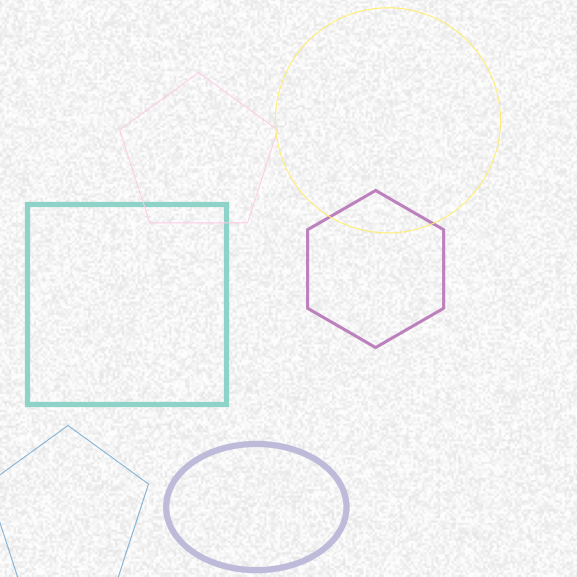[{"shape": "square", "thickness": 2.5, "radius": 0.86, "center": [0.219, 0.473]}, {"shape": "oval", "thickness": 3, "radius": 0.78, "center": [0.444, 0.121]}, {"shape": "pentagon", "thickness": 0.5, "radius": 0.73, "center": [0.118, 0.116]}, {"shape": "pentagon", "thickness": 0.5, "radius": 0.72, "center": [0.344, 0.73]}, {"shape": "hexagon", "thickness": 1.5, "radius": 0.68, "center": [0.65, 0.533]}, {"shape": "circle", "thickness": 0.5, "radius": 0.97, "center": [0.672, 0.791]}]